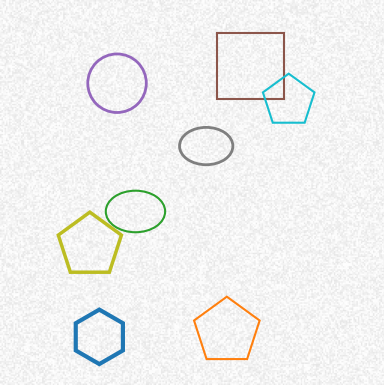[{"shape": "hexagon", "thickness": 3, "radius": 0.35, "center": [0.258, 0.125]}, {"shape": "pentagon", "thickness": 1.5, "radius": 0.45, "center": [0.589, 0.14]}, {"shape": "oval", "thickness": 1.5, "radius": 0.39, "center": [0.352, 0.451]}, {"shape": "circle", "thickness": 2, "radius": 0.38, "center": [0.304, 0.784]}, {"shape": "square", "thickness": 1.5, "radius": 0.43, "center": [0.65, 0.828]}, {"shape": "oval", "thickness": 2, "radius": 0.35, "center": [0.536, 0.621]}, {"shape": "pentagon", "thickness": 2.5, "radius": 0.43, "center": [0.233, 0.363]}, {"shape": "pentagon", "thickness": 1.5, "radius": 0.35, "center": [0.75, 0.738]}]